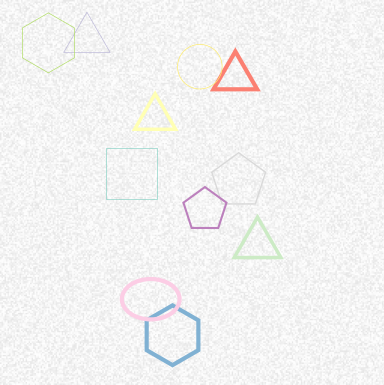[{"shape": "square", "thickness": 0.5, "radius": 0.33, "center": [0.341, 0.55]}, {"shape": "triangle", "thickness": 2.5, "radius": 0.31, "center": [0.403, 0.695]}, {"shape": "triangle", "thickness": 0.5, "radius": 0.35, "center": [0.226, 0.899]}, {"shape": "triangle", "thickness": 3, "radius": 0.33, "center": [0.611, 0.801]}, {"shape": "hexagon", "thickness": 3, "radius": 0.39, "center": [0.448, 0.129]}, {"shape": "hexagon", "thickness": 0.5, "radius": 0.39, "center": [0.126, 0.889]}, {"shape": "oval", "thickness": 3, "radius": 0.37, "center": [0.391, 0.223]}, {"shape": "pentagon", "thickness": 1, "radius": 0.37, "center": [0.62, 0.53]}, {"shape": "pentagon", "thickness": 1.5, "radius": 0.29, "center": [0.532, 0.455]}, {"shape": "triangle", "thickness": 2.5, "radius": 0.35, "center": [0.669, 0.366]}, {"shape": "circle", "thickness": 0.5, "radius": 0.29, "center": [0.519, 0.827]}]